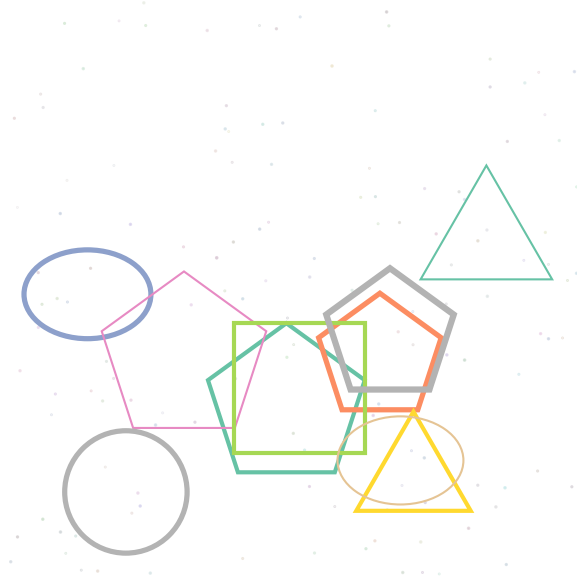[{"shape": "triangle", "thickness": 1, "radius": 0.66, "center": [0.842, 0.581]}, {"shape": "pentagon", "thickness": 2, "radius": 0.71, "center": [0.496, 0.297]}, {"shape": "pentagon", "thickness": 2.5, "radius": 0.56, "center": [0.658, 0.38]}, {"shape": "oval", "thickness": 2.5, "radius": 0.55, "center": [0.151, 0.49]}, {"shape": "pentagon", "thickness": 1, "radius": 0.75, "center": [0.319, 0.379]}, {"shape": "square", "thickness": 2, "radius": 0.56, "center": [0.518, 0.327]}, {"shape": "triangle", "thickness": 2, "radius": 0.57, "center": [0.716, 0.172]}, {"shape": "oval", "thickness": 1, "radius": 0.54, "center": [0.693, 0.202]}, {"shape": "circle", "thickness": 2.5, "radius": 0.53, "center": [0.218, 0.147]}, {"shape": "pentagon", "thickness": 3, "radius": 0.58, "center": [0.675, 0.419]}]